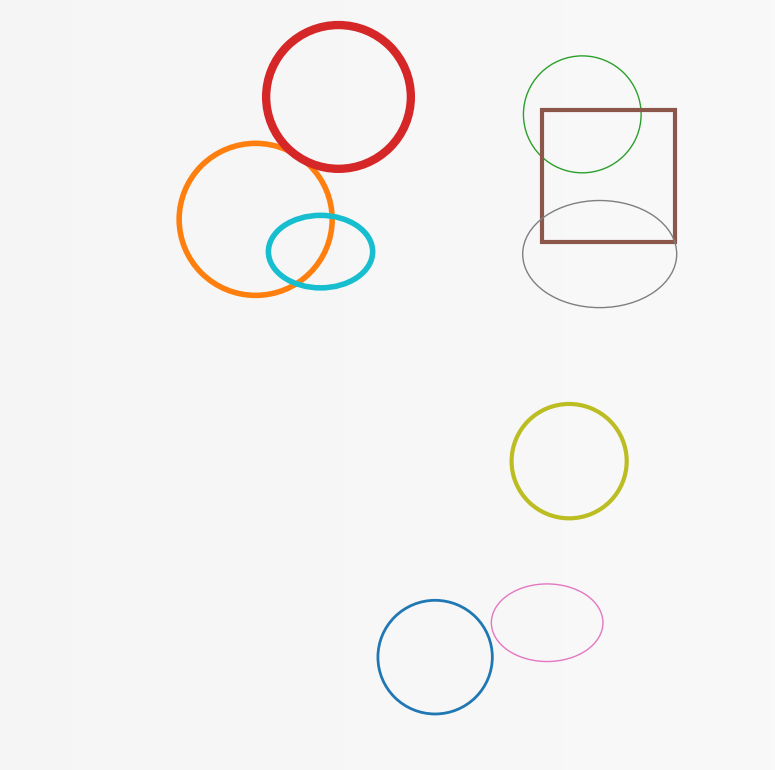[{"shape": "circle", "thickness": 1, "radius": 0.37, "center": [0.561, 0.147]}, {"shape": "circle", "thickness": 2, "radius": 0.49, "center": [0.33, 0.715]}, {"shape": "circle", "thickness": 0.5, "radius": 0.38, "center": [0.751, 0.851]}, {"shape": "circle", "thickness": 3, "radius": 0.47, "center": [0.437, 0.874]}, {"shape": "square", "thickness": 1.5, "radius": 0.43, "center": [0.785, 0.772]}, {"shape": "oval", "thickness": 0.5, "radius": 0.36, "center": [0.706, 0.191]}, {"shape": "oval", "thickness": 0.5, "radius": 0.5, "center": [0.774, 0.67]}, {"shape": "circle", "thickness": 1.5, "radius": 0.37, "center": [0.734, 0.401]}, {"shape": "oval", "thickness": 2, "radius": 0.34, "center": [0.414, 0.673]}]